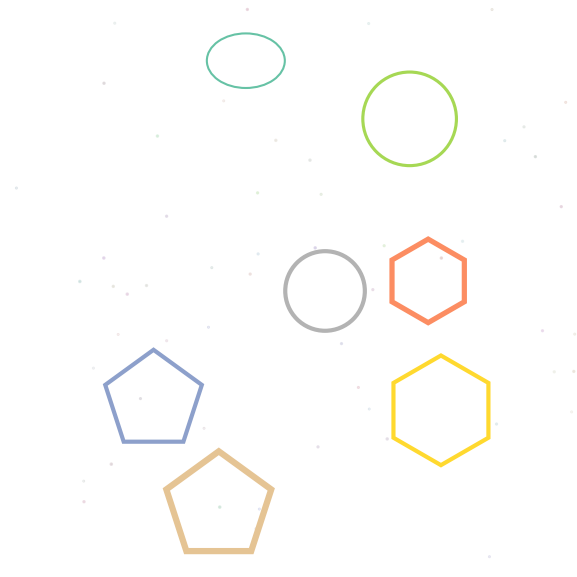[{"shape": "oval", "thickness": 1, "radius": 0.34, "center": [0.426, 0.894]}, {"shape": "hexagon", "thickness": 2.5, "radius": 0.36, "center": [0.741, 0.513]}, {"shape": "pentagon", "thickness": 2, "radius": 0.44, "center": [0.266, 0.305]}, {"shape": "circle", "thickness": 1.5, "radius": 0.41, "center": [0.709, 0.793]}, {"shape": "hexagon", "thickness": 2, "radius": 0.47, "center": [0.764, 0.289]}, {"shape": "pentagon", "thickness": 3, "radius": 0.48, "center": [0.379, 0.122]}, {"shape": "circle", "thickness": 2, "radius": 0.34, "center": [0.563, 0.495]}]